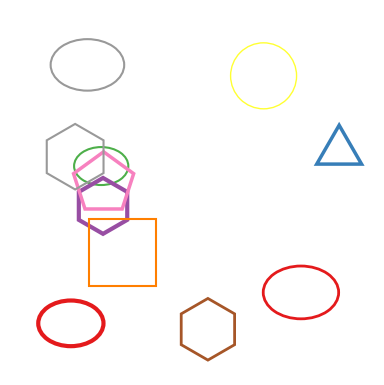[{"shape": "oval", "thickness": 2, "radius": 0.49, "center": [0.782, 0.24]}, {"shape": "oval", "thickness": 3, "radius": 0.42, "center": [0.184, 0.16]}, {"shape": "triangle", "thickness": 2.5, "radius": 0.34, "center": [0.881, 0.607]}, {"shape": "oval", "thickness": 1.5, "radius": 0.35, "center": [0.263, 0.569]}, {"shape": "hexagon", "thickness": 3, "radius": 0.36, "center": [0.268, 0.465]}, {"shape": "square", "thickness": 1.5, "radius": 0.44, "center": [0.318, 0.345]}, {"shape": "circle", "thickness": 1, "radius": 0.43, "center": [0.685, 0.803]}, {"shape": "hexagon", "thickness": 2, "radius": 0.4, "center": [0.54, 0.145]}, {"shape": "pentagon", "thickness": 2.5, "radius": 0.41, "center": [0.269, 0.524]}, {"shape": "hexagon", "thickness": 1.5, "radius": 0.43, "center": [0.195, 0.593]}, {"shape": "oval", "thickness": 1.5, "radius": 0.48, "center": [0.227, 0.831]}]